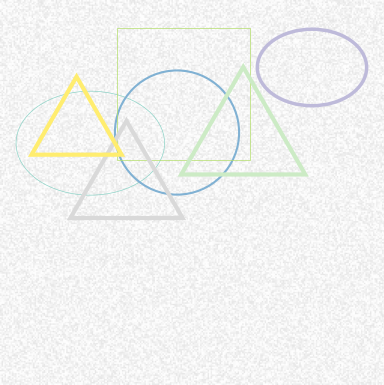[{"shape": "oval", "thickness": 0.5, "radius": 0.96, "center": [0.235, 0.628]}, {"shape": "oval", "thickness": 2.5, "radius": 0.71, "center": [0.81, 0.825]}, {"shape": "circle", "thickness": 1.5, "radius": 0.81, "center": [0.46, 0.656]}, {"shape": "square", "thickness": 0.5, "radius": 0.86, "center": [0.476, 0.755]}, {"shape": "triangle", "thickness": 3, "radius": 0.84, "center": [0.328, 0.518]}, {"shape": "triangle", "thickness": 3, "radius": 0.93, "center": [0.632, 0.64]}, {"shape": "triangle", "thickness": 3, "radius": 0.68, "center": [0.199, 0.666]}]